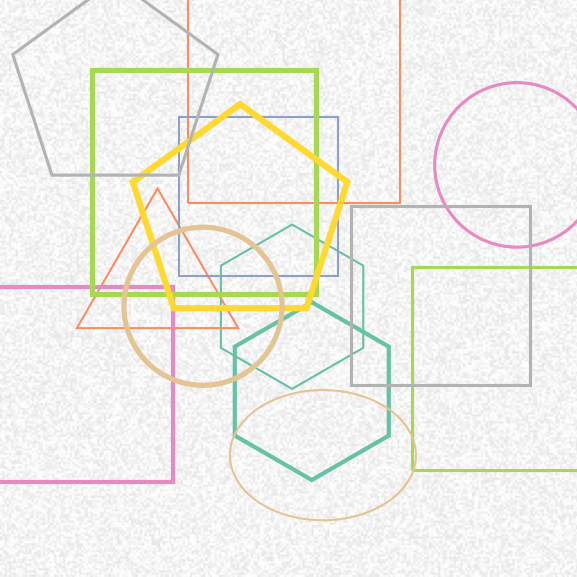[{"shape": "hexagon", "thickness": 2, "radius": 0.77, "center": [0.54, 0.322]}, {"shape": "hexagon", "thickness": 1, "radius": 0.71, "center": [0.506, 0.468]}, {"shape": "square", "thickness": 1, "radius": 0.92, "center": [0.509, 0.831]}, {"shape": "triangle", "thickness": 1, "radius": 0.81, "center": [0.273, 0.512]}, {"shape": "square", "thickness": 1, "radius": 0.69, "center": [0.448, 0.659]}, {"shape": "square", "thickness": 2, "radius": 0.84, "center": [0.131, 0.333]}, {"shape": "circle", "thickness": 1.5, "radius": 0.71, "center": [0.895, 0.714]}, {"shape": "square", "thickness": 1.5, "radius": 0.88, "center": [0.889, 0.361]}, {"shape": "square", "thickness": 2.5, "radius": 0.97, "center": [0.353, 0.684]}, {"shape": "pentagon", "thickness": 3, "radius": 0.98, "center": [0.416, 0.623]}, {"shape": "oval", "thickness": 1, "radius": 0.81, "center": [0.559, 0.211]}, {"shape": "circle", "thickness": 2.5, "radius": 0.68, "center": [0.352, 0.469]}, {"shape": "square", "thickness": 1.5, "radius": 0.78, "center": [0.763, 0.488]}, {"shape": "pentagon", "thickness": 1.5, "radius": 0.93, "center": [0.2, 0.847]}]